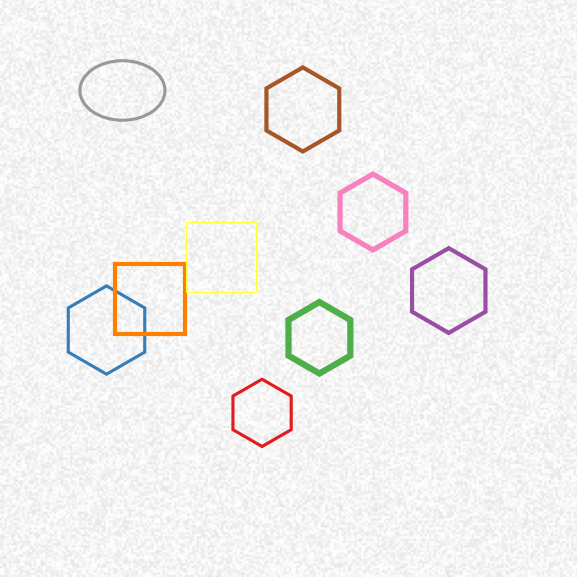[{"shape": "hexagon", "thickness": 1.5, "radius": 0.29, "center": [0.454, 0.284]}, {"shape": "hexagon", "thickness": 1.5, "radius": 0.38, "center": [0.184, 0.428]}, {"shape": "hexagon", "thickness": 3, "radius": 0.31, "center": [0.553, 0.414]}, {"shape": "hexagon", "thickness": 2, "radius": 0.37, "center": [0.777, 0.496]}, {"shape": "square", "thickness": 2, "radius": 0.3, "center": [0.259, 0.481]}, {"shape": "square", "thickness": 0.5, "radius": 0.3, "center": [0.383, 0.554]}, {"shape": "hexagon", "thickness": 2, "radius": 0.36, "center": [0.524, 0.81]}, {"shape": "hexagon", "thickness": 2.5, "radius": 0.33, "center": [0.646, 0.632]}, {"shape": "oval", "thickness": 1.5, "radius": 0.37, "center": [0.212, 0.842]}]